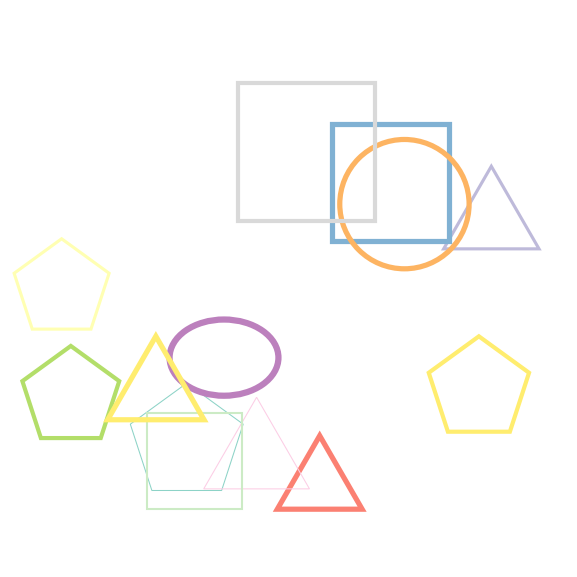[{"shape": "pentagon", "thickness": 0.5, "radius": 0.51, "center": [0.323, 0.233]}, {"shape": "pentagon", "thickness": 1.5, "radius": 0.43, "center": [0.107, 0.499]}, {"shape": "triangle", "thickness": 1.5, "radius": 0.48, "center": [0.851, 0.616]}, {"shape": "triangle", "thickness": 2.5, "radius": 0.42, "center": [0.554, 0.16]}, {"shape": "square", "thickness": 2.5, "radius": 0.51, "center": [0.676, 0.684]}, {"shape": "circle", "thickness": 2.5, "radius": 0.56, "center": [0.7, 0.646]}, {"shape": "pentagon", "thickness": 2, "radius": 0.44, "center": [0.123, 0.312]}, {"shape": "triangle", "thickness": 0.5, "radius": 0.53, "center": [0.444, 0.205]}, {"shape": "square", "thickness": 2, "radius": 0.6, "center": [0.531, 0.736]}, {"shape": "oval", "thickness": 3, "radius": 0.47, "center": [0.388, 0.38]}, {"shape": "square", "thickness": 1, "radius": 0.41, "center": [0.337, 0.201]}, {"shape": "triangle", "thickness": 2.5, "radius": 0.48, "center": [0.27, 0.32]}, {"shape": "pentagon", "thickness": 2, "radius": 0.46, "center": [0.829, 0.325]}]